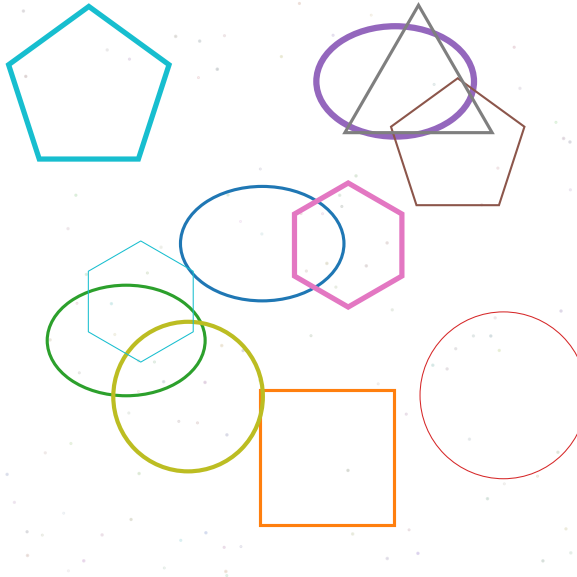[{"shape": "oval", "thickness": 1.5, "radius": 0.71, "center": [0.454, 0.577]}, {"shape": "square", "thickness": 1.5, "radius": 0.58, "center": [0.567, 0.207]}, {"shape": "oval", "thickness": 1.5, "radius": 0.68, "center": [0.218, 0.41]}, {"shape": "circle", "thickness": 0.5, "radius": 0.72, "center": [0.872, 0.315]}, {"shape": "oval", "thickness": 3, "radius": 0.68, "center": [0.684, 0.858]}, {"shape": "pentagon", "thickness": 1, "radius": 0.61, "center": [0.793, 0.742]}, {"shape": "hexagon", "thickness": 2.5, "radius": 0.54, "center": [0.603, 0.575]}, {"shape": "triangle", "thickness": 1.5, "radius": 0.74, "center": [0.725, 0.843]}, {"shape": "circle", "thickness": 2, "radius": 0.65, "center": [0.326, 0.312]}, {"shape": "pentagon", "thickness": 2.5, "radius": 0.73, "center": [0.154, 0.842]}, {"shape": "hexagon", "thickness": 0.5, "radius": 0.52, "center": [0.244, 0.477]}]